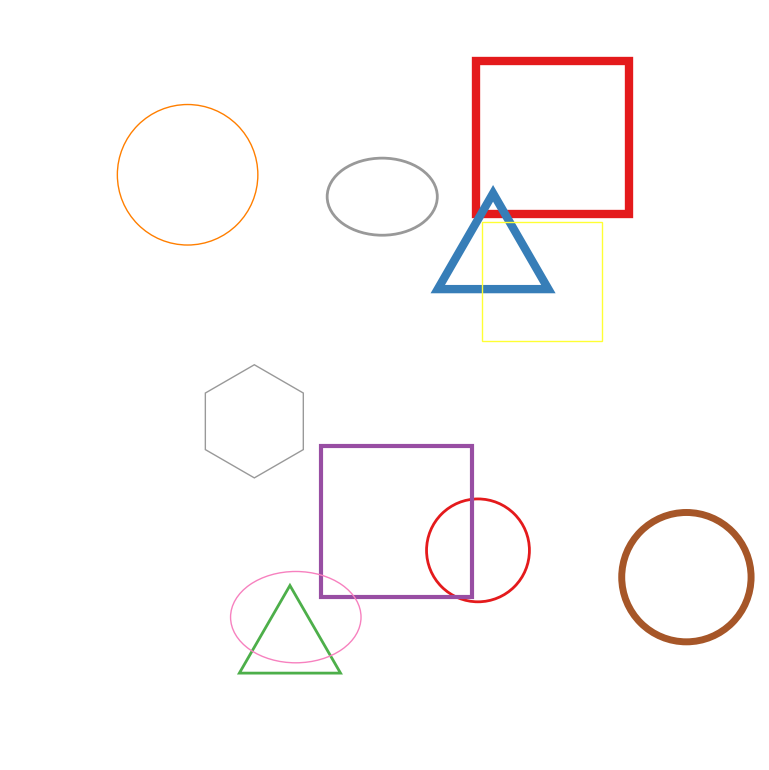[{"shape": "circle", "thickness": 1, "radius": 0.33, "center": [0.621, 0.285]}, {"shape": "square", "thickness": 3, "radius": 0.5, "center": [0.717, 0.822]}, {"shape": "triangle", "thickness": 3, "radius": 0.41, "center": [0.64, 0.666]}, {"shape": "triangle", "thickness": 1, "radius": 0.38, "center": [0.377, 0.164]}, {"shape": "square", "thickness": 1.5, "radius": 0.49, "center": [0.515, 0.323]}, {"shape": "circle", "thickness": 0.5, "radius": 0.46, "center": [0.244, 0.773]}, {"shape": "square", "thickness": 0.5, "radius": 0.39, "center": [0.704, 0.634]}, {"shape": "circle", "thickness": 2.5, "radius": 0.42, "center": [0.891, 0.25]}, {"shape": "oval", "thickness": 0.5, "radius": 0.42, "center": [0.384, 0.199]}, {"shape": "hexagon", "thickness": 0.5, "radius": 0.37, "center": [0.33, 0.453]}, {"shape": "oval", "thickness": 1, "radius": 0.36, "center": [0.496, 0.745]}]